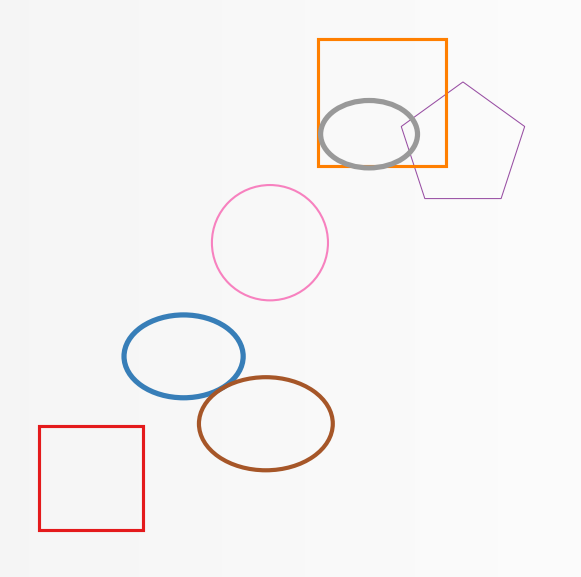[{"shape": "square", "thickness": 1.5, "radius": 0.45, "center": [0.157, 0.172]}, {"shape": "oval", "thickness": 2.5, "radius": 0.51, "center": [0.316, 0.382]}, {"shape": "pentagon", "thickness": 0.5, "radius": 0.56, "center": [0.797, 0.746]}, {"shape": "square", "thickness": 1.5, "radius": 0.55, "center": [0.657, 0.821]}, {"shape": "oval", "thickness": 2, "radius": 0.58, "center": [0.457, 0.265]}, {"shape": "circle", "thickness": 1, "radius": 0.5, "center": [0.464, 0.579]}, {"shape": "oval", "thickness": 2.5, "radius": 0.42, "center": [0.635, 0.767]}]